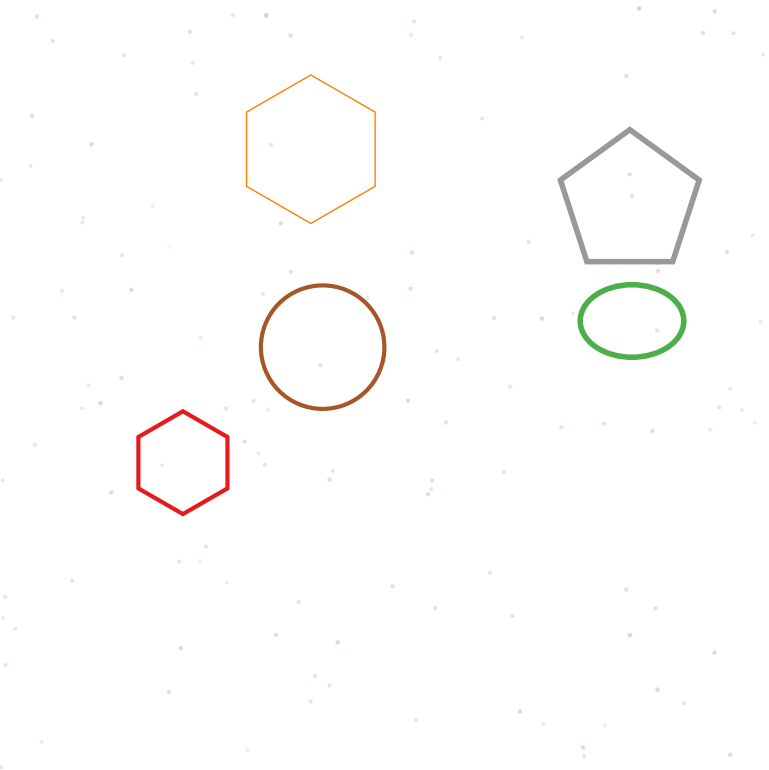[{"shape": "hexagon", "thickness": 1.5, "radius": 0.33, "center": [0.238, 0.399]}, {"shape": "oval", "thickness": 2, "radius": 0.34, "center": [0.821, 0.583]}, {"shape": "hexagon", "thickness": 0.5, "radius": 0.48, "center": [0.404, 0.806]}, {"shape": "circle", "thickness": 1.5, "radius": 0.4, "center": [0.419, 0.549]}, {"shape": "pentagon", "thickness": 2, "radius": 0.47, "center": [0.818, 0.737]}]